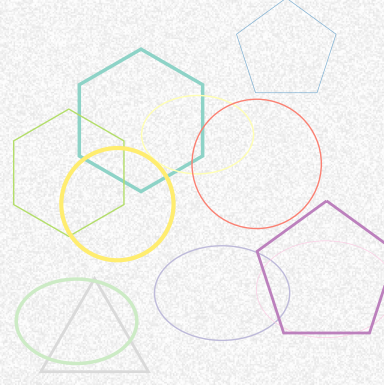[{"shape": "hexagon", "thickness": 2.5, "radius": 0.92, "center": [0.366, 0.687]}, {"shape": "oval", "thickness": 1, "radius": 0.73, "center": [0.513, 0.65]}, {"shape": "oval", "thickness": 1, "radius": 0.88, "center": [0.577, 0.239]}, {"shape": "circle", "thickness": 1, "radius": 0.84, "center": [0.667, 0.574]}, {"shape": "pentagon", "thickness": 0.5, "radius": 0.68, "center": [0.744, 0.869]}, {"shape": "hexagon", "thickness": 1, "radius": 0.83, "center": [0.179, 0.551]}, {"shape": "oval", "thickness": 0.5, "radius": 0.9, "center": [0.846, 0.249]}, {"shape": "triangle", "thickness": 2, "radius": 0.81, "center": [0.246, 0.115]}, {"shape": "pentagon", "thickness": 2, "radius": 0.95, "center": [0.848, 0.289]}, {"shape": "oval", "thickness": 2.5, "radius": 0.78, "center": [0.199, 0.166]}, {"shape": "circle", "thickness": 3, "radius": 0.73, "center": [0.305, 0.47]}]